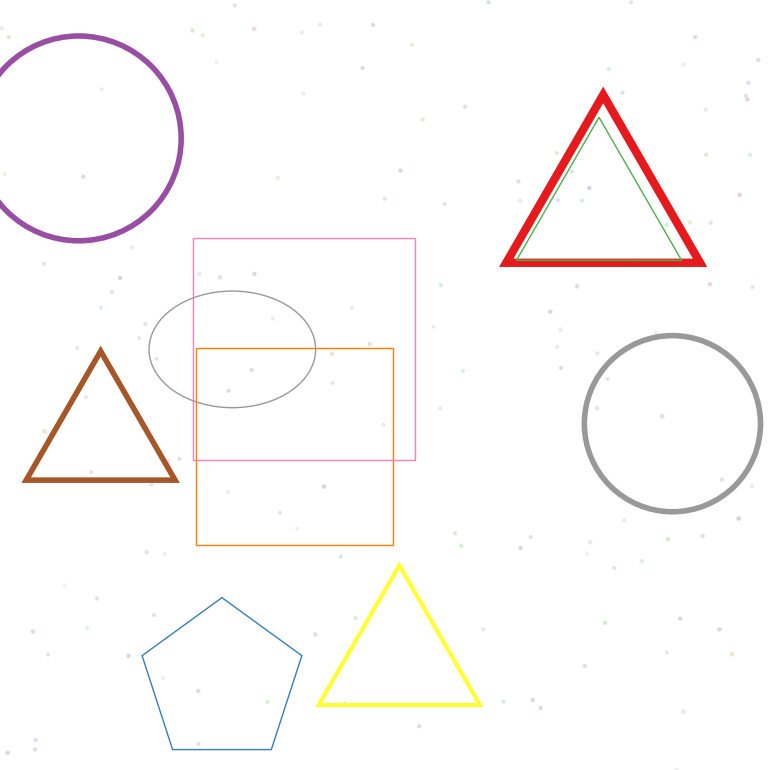[{"shape": "triangle", "thickness": 3, "radius": 0.73, "center": [0.783, 0.731]}, {"shape": "pentagon", "thickness": 0.5, "radius": 0.55, "center": [0.288, 0.115]}, {"shape": "triangle", "thickness": 0.5, "radius": 0.62, "center": [0.778, 0.724]}, {"shape": "circle", "thickness": 2, "radius": 0.66, "center": [0.102, 0.82]}, {"shape": "square", "thickness": 0.5, "radius": 0.64, "center": [0.383, 0.42]}, {"shape": "triangle", "thickness": 1.5, "radius": 0.6, "center": [0.519, 0.145]}, {"shape": "triangle", "thickness": 2, "radius": 0.56, "center": [0.131, 0.432]}, {"shape": "square", "thickness": 0.5, "radius": 0.72, "center": [0.395, 0.547]}, {"shape": "oval", "thickness": 0.5, "radius": 0.54, "center": [0.302, 0.546]}, {"shape": "circle", "thickness": 2, "radius": 0.57, "center": [0.873, 0.45]}]